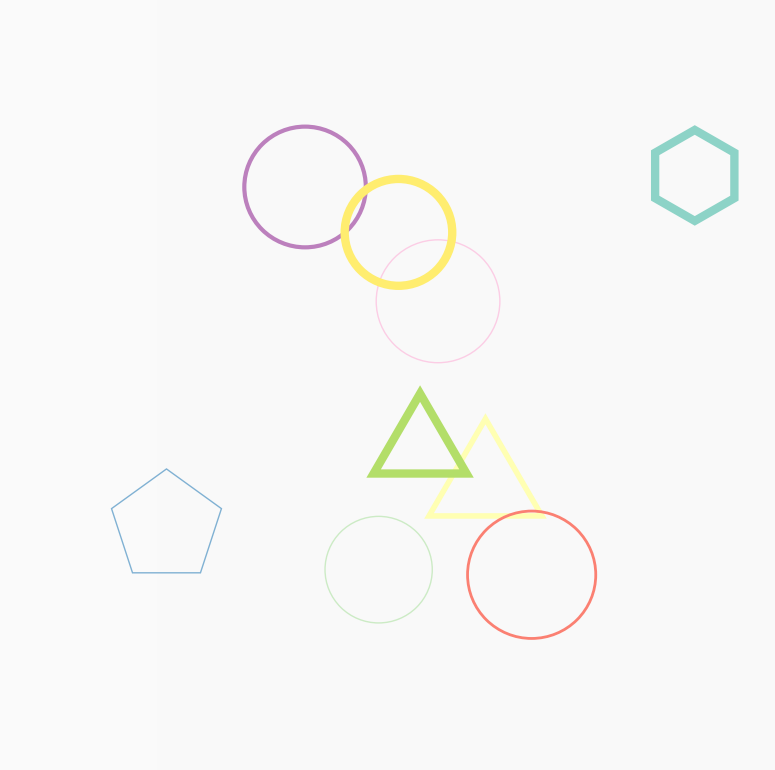[{"shape": "hexagon", "thickness": 3, "radius": 0.3, "center": [0.896, 0.772]}, {"shape": "triangle", "thickness": 2, "radius": 0.42, "center": [0.626, 0.372]}, {"shape": "circle", "thickness": 1, "radius": 0.41, "center": [0.686, 0.254]}, {"shape": "pentagon", "thickness": 0.5, "radius": 0.37, "center": [0.215, 0.316]}, {"shape": "triangle", "thickness": 3, "radius": 0.35, "center": [0.542, 0.42]}, {"shape": "circle", "thickness": 0.5, "radius": 0.4, "center": [0.565, 0.609]}, {"shape": "circle", "thickness": 1.5, "radius": 0.39, "center": [0.394, 0.757]}, {"shape": "circle", "thickness": 0.5, "radius": 0.35, "center": [0.489, 0.26]}, {"shape": "circle", "thickness": 3, "radius": 0.35, "center": [0.514, 0.698]}]